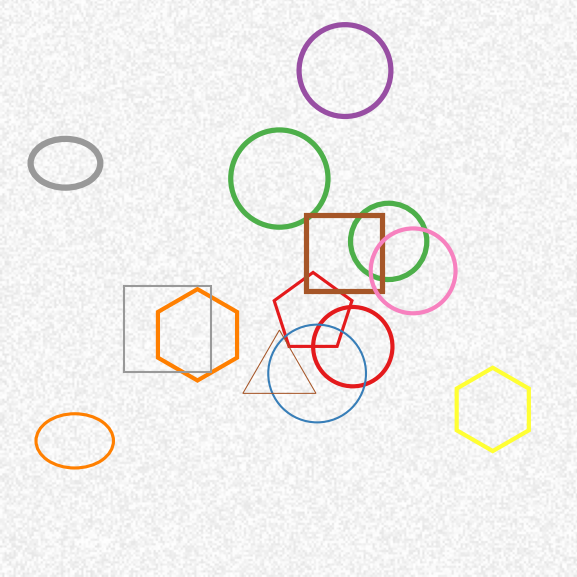[{"shape": "pentagon", "thickness": 1.5, "radius": 0.35, "center": [0.542, 0.457]}, {"shape": "circle", "thickness": 2, "radius": 0.34, "center": [0.611, 0.399]}, {"shape": "circle", "thickness": 1, "radius": 0.42, "center": [0.549, 0.352]}, {"shape": "circle", "thickness": 2.5, "radius": 0.42, "center": [0.484, 0.69]}, {"shape": "circle", "thickness": 2.5, "radius": 0.33, "center": [0.673, 0.581]}, {"shape": "circle", "thickness": 2.5, "radius": 0.4, "center": [0.597, 0.877]}, {"shape": "oval", "thickness": 1.5, "radius": 0.34, "center": [0.129, 0.236]}, {"shape": "hexagon", "thickness": 2, "radius": 0.4, "center": [0.342, 0.419]}, {"shape": "hexagon", "thickness": 2, "radius": 0.36, "center": [0.853, 0.29]}, {"shape": "triangle", "thickness": 0.5, "radius": 0.37, "center": [0.484, 0.355]}, {"shape": "square", "thickness": 2.5, "radius": 0.33, "center": [0.596, 0.561]}, {"shape": "circle", "thickness": 2, "radius": 0.37, "center": [0.715, 0.53]}, {"shape": "square", "thickness": 1, "radius": 0.37, "center": [0.29, 0.429]}, {"shape": "oval", "thickness": 3, "radius": 0.3, "center": [0.113, 0.716]}]